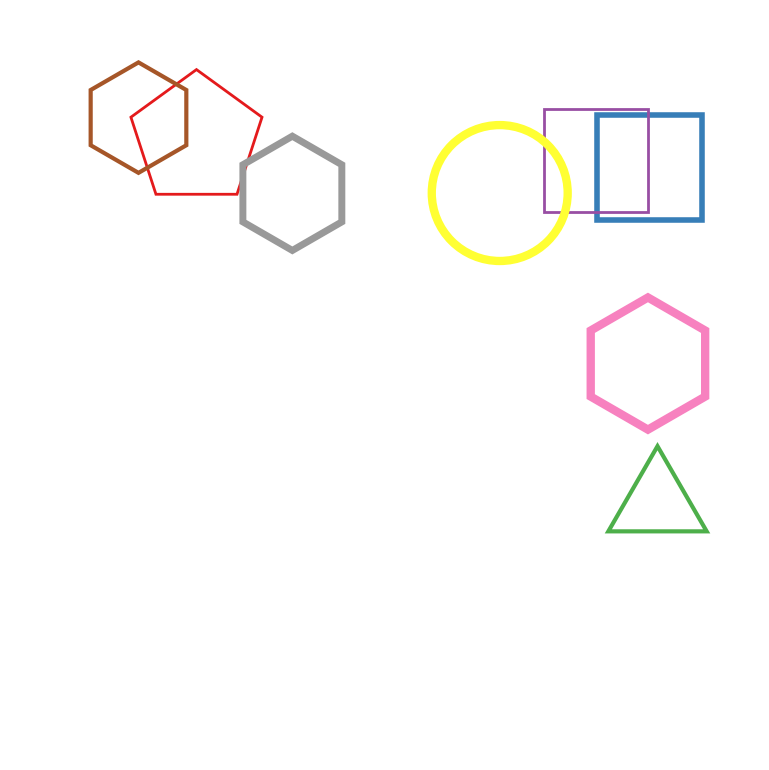[{"shape": "pentagon", "thickness": 1, "radius": 0.45, "center": [0.255, 0.82]}, {"shape": "square", "thickness": 2, "radius": 0.34, "center": [0.843, 0.782]}, {"shape": "triangle", "thickness": 1.5, "radius": 0.37, "center": [0.854, 0.347]}, {"shape": "square", "thickness": 1, "radius": 0.34, "center": [0.774, 0.791]}, {"shape": "circle", "thickness": 3, "radius": 0.44, "center": [0.649, 0.749]}, {"shape": "hexagon", "thickness": 1.5, "radius": 0.36, "center": [0.18, 0.847]}, {"shape": "hexagon", "thickness": 3, "radius": 0.43, "center": [0.841, 0.528]}, {"shape": "hexagon", "thickness": 2.5, "radius": 0.37, "center": [0.38, 0.749]}]